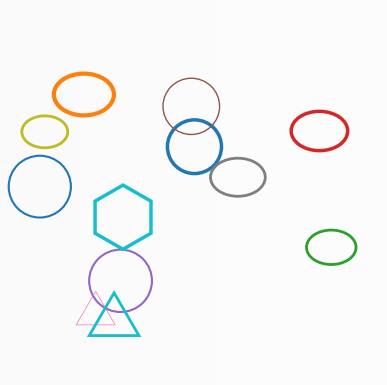[{"shape": "circle", "thickness": 1.5, "radius": 0.4, "center": [0.103, 0.515]}, {"shape": "circle", "thickness": 2.5, "radius": 0.35, "center": [0.502, 0.619]}, {"shape": "oval", "thickness": 3, "radius": 0.39, "center": [0.217, 0.755]}, {"shape": "oval", "thickness": 2, "radius": 0.32, "center": [0.855, 0.358]}, {"shape": "oval", "thickness": 2.5, "radius": 0.36, "center": [0.824, 0.66]}, {"shape": "circle", "thickness": 1.5, "radius": 0.41, "center": [0.311, 0.271]}, {"shape": "circle", "thickness": 1, "radius": 0.37, "center": [0.494, 0.724]}, {"shape": "triangle", "thickness": 0.5, "radius": 0.29, "center": [0.247, 0.185]}, {"shape": "oval", "thickness": 2, "radius": 0.35, "center": [0.614, 0.54]}, {"shape": "oval", "thickness": 2, "radius": 0.3, "center": [0.116, 0.658]}, {"shape": "hexagon", "thickness": 2.5, "radius": 0.42, "center": [0.317, 0.436]}, {"shape": "triangle", "thickness": 2, "radius": 0.37, "center": [0.294, 0.165]}]